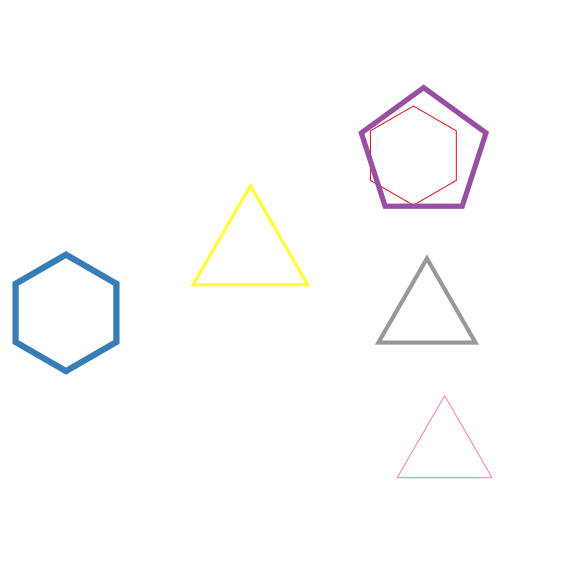[{"shape": "hexagon", "thickness": 0.5, "radius": 0.43, "center": [0.716, 0.73]}, {"shape": "hexagon", "thickness": 3, "radius": 0.5, "center": [0.114, 0.457]}, {"shape": "pentagon", "thickness": 2.5, "radius": 0.57, "center": [0.734, 0.734]}, {"shape": "triangle", "thickness": 1.5, "radius": 0.57, "center": [0.434, 0.563]}, {"shape": "triangle", "thickness": 0.5, "radius": 0.47, "center": [0.77, 0.219]}, {"shape": "triangle", "thickness": 2, "radius": 0.49, "center": [0.739, 0.454]}]